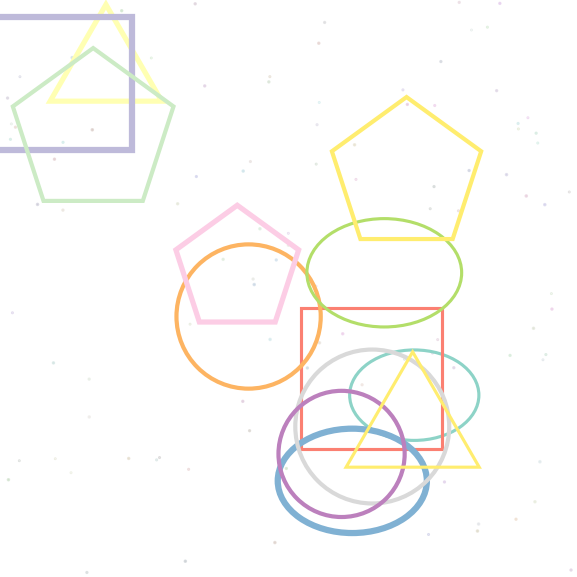[{"shape": "oval", "thickness": 1.5, "radius": 0.56, "center": [0.717, 0.315]}, {"shape": "triangle", "thickness": 2.5, "radius": 0.56, "center": [0.183, 0.88]}, {"shape": "square", "thickness": 3, "radius": 0.58, "center": [0.113, 0.854]}, {"shape": "square", "thickness": 1.5, "radius": 0.61, "center": [0.643, 0.343]}, {"shape": "oval", "thickness": 3, "radius": 0.65, "center": [0.61, 0.166]}, {"shape": "circle", "thickness": 2, "radius": 0.62, "center": [0.43, 0.451]}, {"shape": "oval", "thickness": 1.5, "radius": 0.67, "center": [0.665, 0.527]}, {"shape": "pentagon", "thickness": 2.5, "radius": 0.56, "center": [0.411, 0.532]}, {"shape": "circle", "thickness": 2, "radius": 0.67, "center": [0.645, 0.261]}, {"shape": "circle", "thickness": 2, "radius": 0.55, "center": [0.591, 0.213]}, {"shape": "pentagon", "thickness": 2, "radius": 0.73, "center": [0.161, 0.77]}, {"shape": "pentagon", "thickness": 2, "radius": 0.68, "center": [0.704, 0.695]}, {"shape": "triangle", "thickness": 1.5, "radius": 0.67, "center": [0.715, 0.257]}]